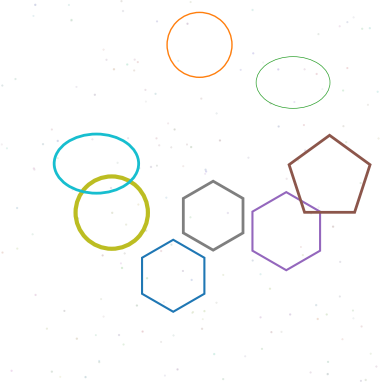[{"shape": "hexagon", "thickness": 1.5, "radius": 0.47, "center": [0.45, 0.284]}, {"shape": "circle", "thickness": 1, "radius": 0.42, "center": [0.518, 0.883]}, {"shape": "oval", "thickness": 0.5, "radius": 0.48, "center": [0.761, 0.786]}, {"shape": "hexagon", "thickness": 1.5, "radius": 0.51, "center": [0.744, 0.4]}, {"shape": "pentagon", "thickness": 2, "radius": 0.55, "center": [0.856, 0.538]}, {"shape": "hexagon", "thickness": 2, "radius": 0.45, "center": [0.554, 0.44]}, {"shape": "circle", "thickness": 3, "radius": 0.47, "center": [0.29, 0.448]}, {"shape": "oval", "thickness": 2, "radius": 0.55, "center": [0.25, 0.575]}]